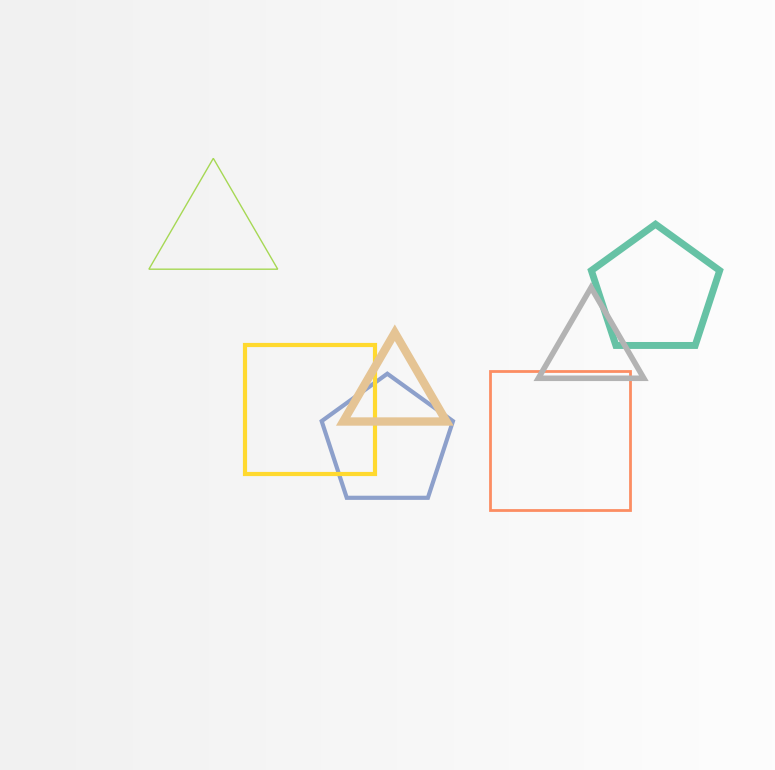[{"shape": "pentagon", "thickness": 2.5, "radius": 0.44, "center": [0.846, 0.622]}, {"shape": "square", "thickness": 1, "radius": 0.45, "center": [0.723, 0.428]}, {"shape": "pentagon", "thickness": 1.5, "radius": 0.45, "center": [0.5, 0.426]}, {"shape": "triangle", "thickness": 0.5, "radius": 0.48, "center": [0.275, 0.698]}, {"shape": "square", "thickness": 1.5, "radius": 0.42, "center": [0.4, 0.468]}, {"shape": "triangle", "thickness": 3, "radius": 0.38, "center": [0.509, 0.491]}, {"shape": "triangle", "thickness": 2, "radius": 0.39, "center": [0.763, 0.548]}]